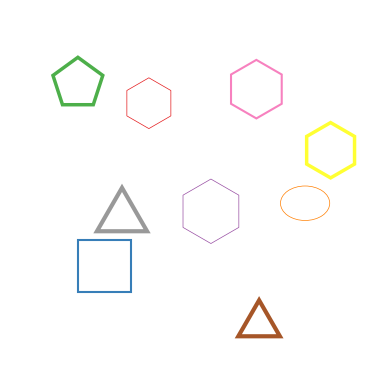[{"shape": "hexagon", "thickness": 0.5, "radius": 0.33, "center": [0.387, 0.732]}, {"shape": "square", "thickness": 1.5, "radius": 0.34, "center": [0.271, 0.31]}, {"shape": "pentagon", "thickness": 2.5, "radius": 0.34, "center": [0.202, 0.783]}, {"shape": "hexagon", "thickness": 0.5, "radius": 0.42, "center": [0.548, 0.451]}, {"shape": "oval", "thickness": 0.5, "radius": 0.32, "center": [0.792, 0.472]}, {"shape": "hexagon", "thickness": 2.5, "radius": 0.36, "center": [0.859, 0.61]}, {"shape": "triangle", "thickness": 3, "radius": 0.31, "center": [0.673, 0.158]}, {"shape": "hexagon", "thickness": 1.5, "radius": 0.38, "center": [0.666, 0.768]}, {"shape": "triangle", "thickness": 3, "radius": 0.38, "center": [0.317, 0.437]}]